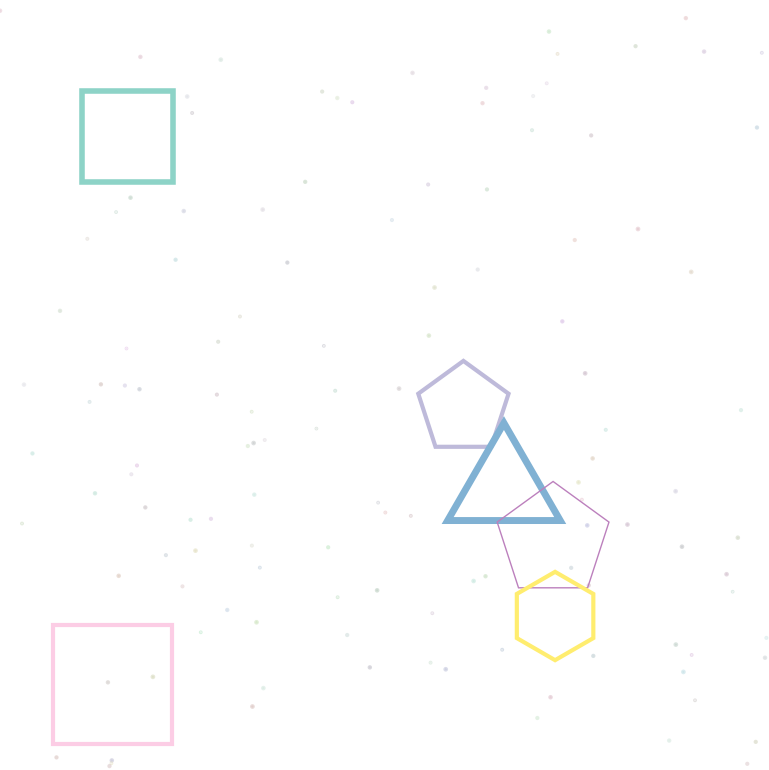[{"shape": "square", "thickness": 2, "radius": 0.29, "center": [0.166, 0.823]}, {"shape": "pentagon", "thickness": 1.5, "radius": 0.31, "center": [0.602, 0.47]}, {"shape": "triangle", "thickness": 2.5, "radius": 0.42, "center": [0.654, 0.366]}, {"shape": "square", "thickness": 1.5, "radius": 0.39, "center": [0.147, 0.111]}, {"shape": "pentagon", "thickness": 0.5, "radius": 0.38, "center": [0.718, 0.298]}, {"shape": "hexagon", "thickness": 1.5, "radius": 0.29, "center": [0.721, 0.2]}]